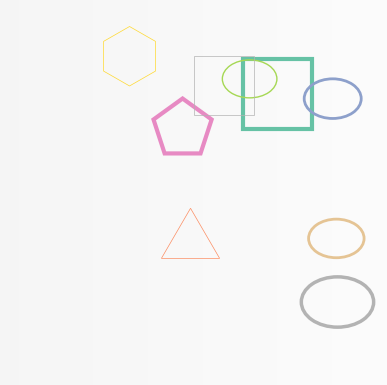[{"shape": "square", "thickness": 3, "radius": 0.45, "center": [0.716, 0.756]}, {"shape": "triangle", "thickness": 0.5, "radius": 0.43, "center": [0.492, 0.372]}, {"shape": "oval", "thickness": 2, "radius": 0.37, "center": [0.859, 0.744]}, {"shape": "pentagon", "thickness": 3, "radius": 0.39, "center": [0.471, 0.665]}, {"shape": "oval", "thickness": 1, "radius": 0.35, "center": [0.644, 0.795]}, {"shape": "hexagon", "thickness": 0.5, "radius": 0.39, "center": [0.334, 0.854]}, {"shape": "oval", "thickness": 2, "radius": 0.36, "center": [0.868, 0.381]}, {"shape": "oval", "thickness": 2.5, "radius": 0.47, "center": [0.871, 0.216]}, {"shape": "square", "thickness": 0.5, "radius": 0.39, "center": [0.577, 0.778]}]